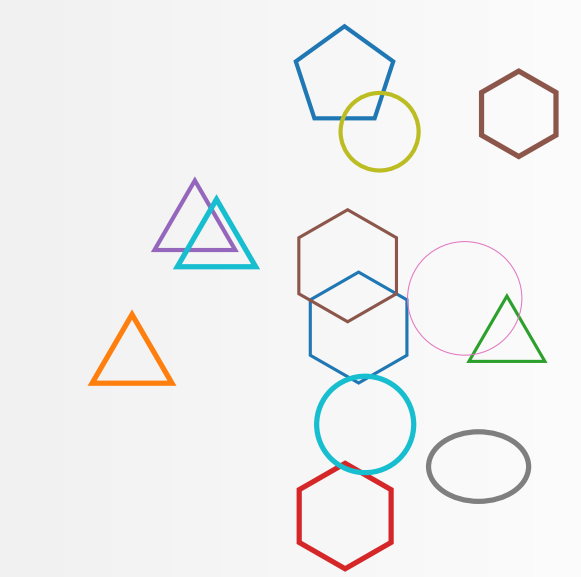[{"shape": "pentagon", "thickness": 2, "radius": 0.44, "center": [0.593, 0.866]}, {"shape": "hexagon", "thickness": 1.5, "radius": 0.48, "center": [0.617, 0.432]}, {"shape": "triangle", "thickness": 2.5, "radius": 0.4, "center": [0.227, 0.375]}, {"shape": "triangle", "thickness": 1.5, "radius": 0.38, "center": [0.872, 0.411]}, {"shape": "hexagon", "thickness": 2.5, "radius": 0.46, "center": [0.594, 0.106]}, {"shape": "triangle", "thickness": 2, "radius": 0.4, "center": [0.335, 0.606]}, {"shape": "hexagon", "thickness": 1.5, "radius": 0.48, "center": [0.598, 0.539]}, {"shape": "hexagon", "thickness": 2.5, "radius": 0.37, "center": [0.892, 0.802]}, {"shape": "circle", "thickness": 0.5, "radius": 0.49, "center": [0.799, 0.482]}, {"shape": "oval", "thickness": 2.5, "radius": 0.43, "center": [0.823, 0.191]}, {"shape": "circle", "thickness": 2, "radius": 0.34, "center": [0.653, 0.771]}, {"shape": "triangle", "thickness": 2.5, "radius": 0.39, "center": [0.372, 0.576]}, {"shape": "circle", "thickness": 2.5, "radius": 0.42, "center": [0.628, 0.264]}]